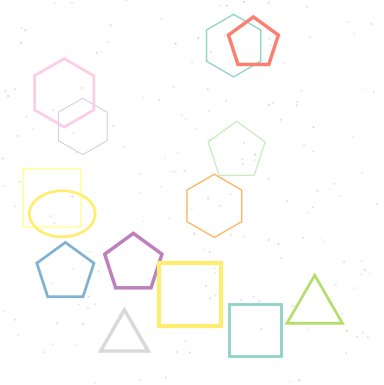[{"shape": "hexagon", "thickness": 1, "radius": 0.41, "center": [0.607, 0.881]}, {"shape": "square", "thickness": 2, "radius": 0.34, "center": [0.663, 0.143]}, {"shape": "square", "thickness": 1.5, "radius": 0.37, "center": [0.135, 0.486]}, {"shape": "hexagon", "thickness": 0.5, "radius": 0.37, "center": [0.215, 0.672]}, {"shape": "pentagon", "thickness": 2.5, "radius": 0.34, "center": [0.658, 0.888]}, {"shape": "pentagon", "thickness": 2, "radius": 0.39, "center": [0.17, 0.292]}, {"shape": "hexagon", "thickness": 1, "radius": 0.41, "center": [0.557, 0.465]}, {"shape": "triangle", "thickness": 2, "radius": 0.42, "center": [0.817, 0.202]}, {"shape": "hexagon", "thickness": 2, "radius": 0.44, "center": [0.167, 0.759]}, {"shape": "triangle", "thickness": 2.5, "radius": 0.36, "center": [0.323, 0.124]}, {"shape": "pentagon", "thickness": 2.5, "radius": 0.39, "center": [0.346, 0.316]}, {"shape": "pentagon", "thickness": 1, "radius": 0.39, "center": [0.615, 0.607]}, {"shape": "square", "thickness": 3, "radius": 0.41, "center": [0.493, 0.235]}, {"shape": "oval", "thickness": 2, "radius": 0.43, "center": [0.162, 0.445]}]